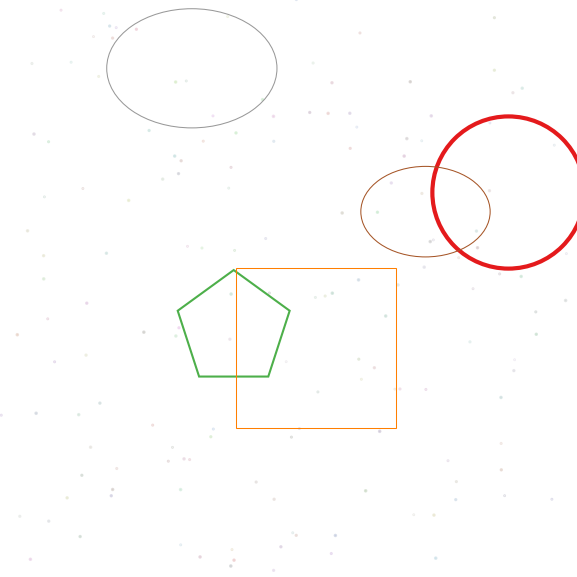[{"shape": "circle", "thickness": 2, "radius": 0.66, "center": [0.88, 0.666]}, {"shape": "pentagon", "thickness": 1, "radius": 0.51, "center": [0.405, 0.43]}, {"shape": "square", "thickness": 0.5, "radius": 0.69, "center": [0.547, 0.396]}, {"shape": "oval", "thickness": 0.5, "radius": 0.56, "center": [0.737, 0.633]}, {"shape": "oval", "thickness": 0.5, "radius": 0.74, "center": [0.332, 0.881]}]